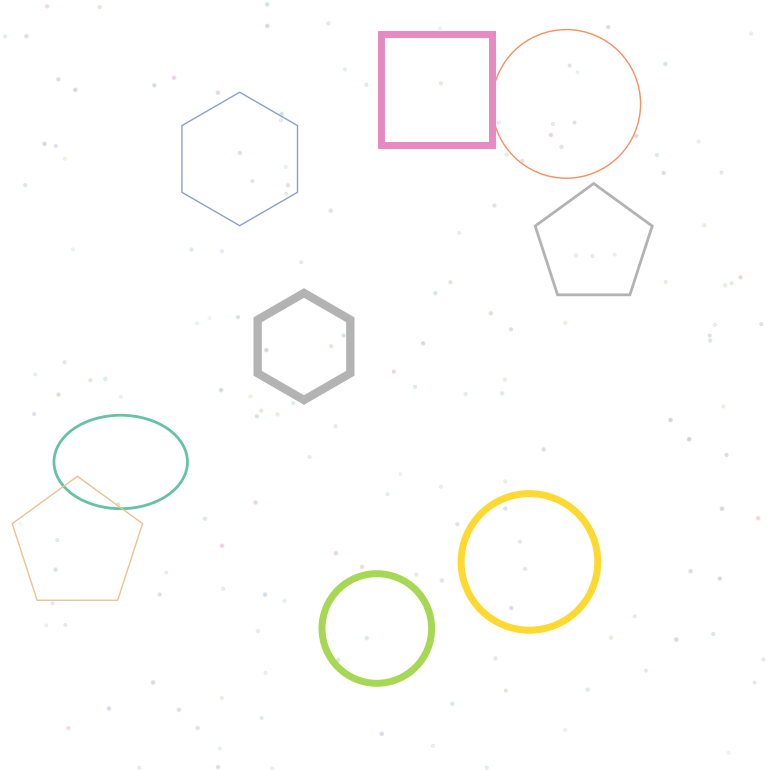[{"shape": "oval", "thickness": 1, "radius": 0.43, "center": [0.157, 0.4]}, {"shape": "circle", "thickness": 0.5, "radius": 0.48, "center": [0.735, 0.865]}, {"shape": "hexagon", "thickness": 0.5, "radius": 0.43, "center": [0.311, 0.794]}, {"shape": "square", "thickness": 2.5, "radius": 0.36, "center": [0.567, 0.884]}, {"shape": "circle", "thickness": 2.5, "radius": 0.36, "center": [0.489, 0.184]}, {"shape": "circle", "thickness": 2.5, "radius": 0.44, "center": [0.688, 0.27]}, {"shape": "pentagon", "thickness": 0.5, "radius": 0.45, "center": [0.101, 0.292]}, {"shape": "hexagon", "thickness": 3, "radius": 0.35, "center": [0.395, 0.55]}, {"shape": "pentagon", "thickness": 1, "radius": 0.4, "center": [0.771, 0.682]}]